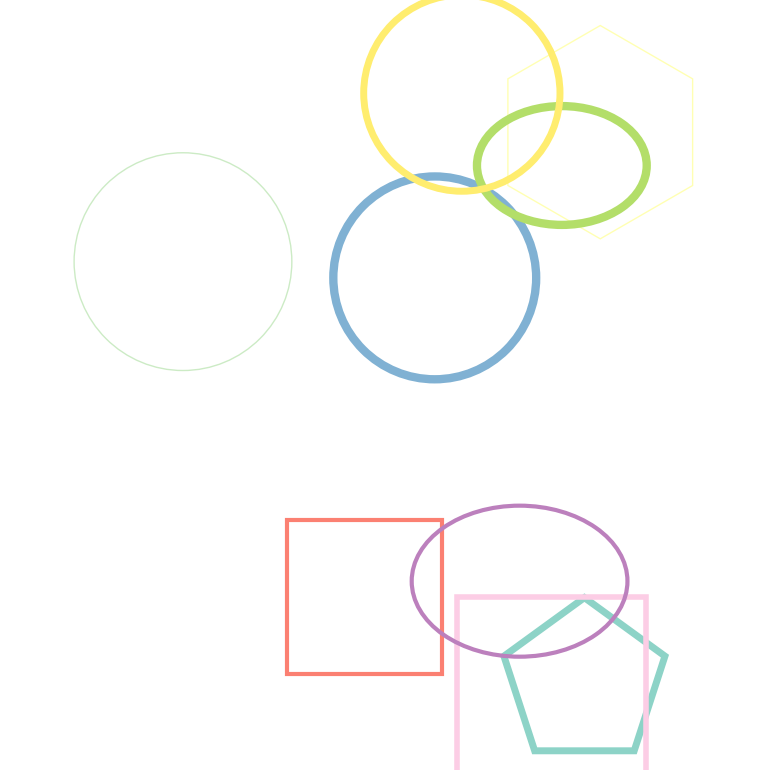[{"shape": "pentagon", "thickness": 2.5, "radius": 0.55, "center": [0.759, 0.114]}, {"shape": "hexagon", "thickness": 0.5, "radius": 0.69, "center": [0.78, 0.828]}, {"shape": "square", "thickness": 1.5, "radius": 0.5, "center": [0.473, 0.225]}, {"shape": "circle", "thickness": 3, "radius": 0.66, "center": [0.565, 0.639]}, {"shape": "oval", "thickness": 3, "radius": 0.55, "center": [0.73, 0.785]}, {"shape": "square", "thickness": 2, "radius": 0.61, "center": [0.716, 0.102]}, {"shape": "oval", "thickness": 1.5, "radius": 0.7, "center": [0.675, 0.245]}, {"shape": "circle", "thickness": 0.5, "radius": 0.71, "center": [0.238, 0.66]}, {"shape": "circle", "thickness": 2.5, "radius": 0.64, "center": [0.6, 0.879]}]